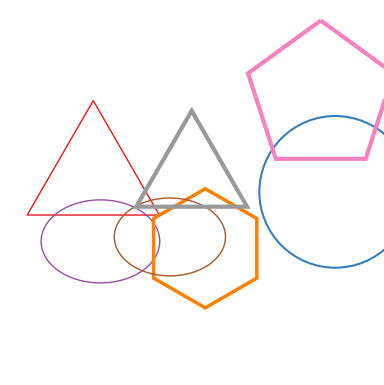[{"shape": "triangle", "thickness": 1, "radius": 0.99, "center": [0.242, 0.541]}, {"shape": "circle", "thickness": 1.5, "radius": 0.99, "center": [0.871, 0.502]}, {"shape": "oval", "thickness": 1, "radius": 0.77, "center": [0.261, 0.373]}, {"shape": "hexagon", "thickness": 2.5, "radius": 0.77, "center": [0.533, 0.355]}, {"shape": "oval", "thickness": 1, "radius": 0.72, "center": [0.441, 0.385]}, {"shape": "pentagon", "thickness": 3, "radius": 0.99, "center": [0.833, 0.748]}, {"shape": "triangle", "thickness": 3, "radius": 0.83, "center": [0.498, 0.546]}]